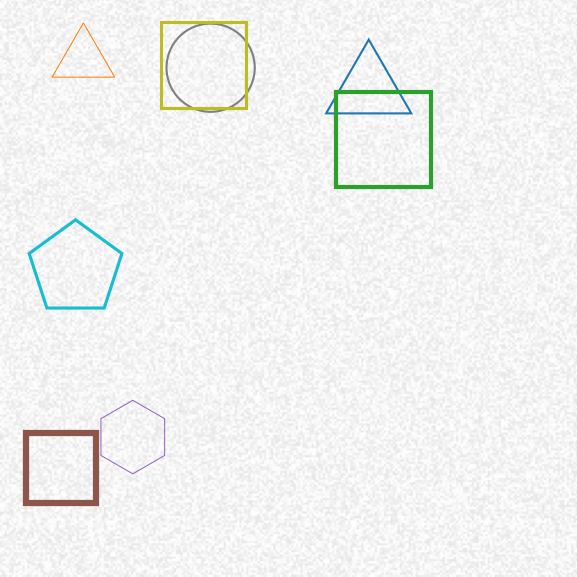[{"shape": "triangle", "thickness": 1, "radius": 0.43, "center": [0.639, 0.845]}, {"shape": "triangle", "thickness": 0.5, "radius": 0.31, "center": [0.144, 0.897]}, {"shape": "square", "thickness": 2, "radius": 0.41, "center": [0.664, 0.757]}, {"shape": "hexagon", "thickness": 0.5, "radius": 0.32, "center": [0.23, 0.242]}, {"shape": "square", "thickness": 3, "radius": 0.3, "center": [0.106, 0.189]}, {"shape": "circle", "thickness": 1, "radius": 0.38, "center": [0.365, 0.882]}, {"shape": "square", "thickness": 1.5, "radius": 0.37, "center": [0.352, 0.886]}, {"shape": "pentagon", "thickness": 1.5, "radius": 0.42, "center": [0.131, 0.534]}]